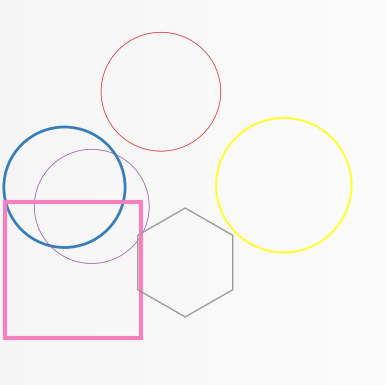[{"shape": "circle", "thickness": 0.5, "radius": 0.77, "center": [0.415, 0.762]}, {"shape": "circle", "thickness": 2, "radius": 0.78, "center": [0.166, 0.514]}, {"shape": "circle", "thickness": 0.5, "radius": 0.74, "center": [0.237, 0.464]}, {"shape": "circle", "thickness": 1.5, "radius": 0.87, "center": [0.732, 0.519]}, {"shape": "square", "thickness": 3, "radius": 0.88, "center": [0.188, 0.298]}, {"shape": "hexagon", "thickness": 1, "radius": 0.71, "center": [0.478, 0.318]}]